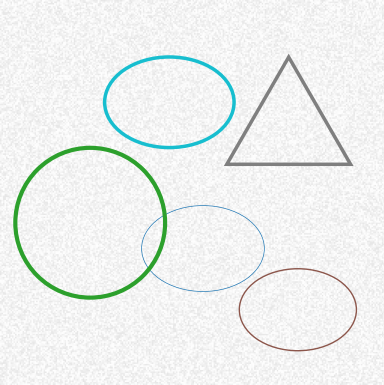[{"shape": "oval", "thickness": 0.5, "radius": 0.8, "center": [0.527, 0.354]}, {"shape": "circle", "thickness": 3, "radius": 0.97, "center": [0.234, 0.421]}, {"shape": "oval", "thickness": 1, "radius": 0.76, "center": [0.774, 0.195]}, {"shape": "triangle", "thickness": 2.5, "radius": 0.93, "center": [0.75, 0.666]}, {"shape": "oval", "thickness": 2.5, "radius": 0.84, "center": [0.44, 0.734]}]